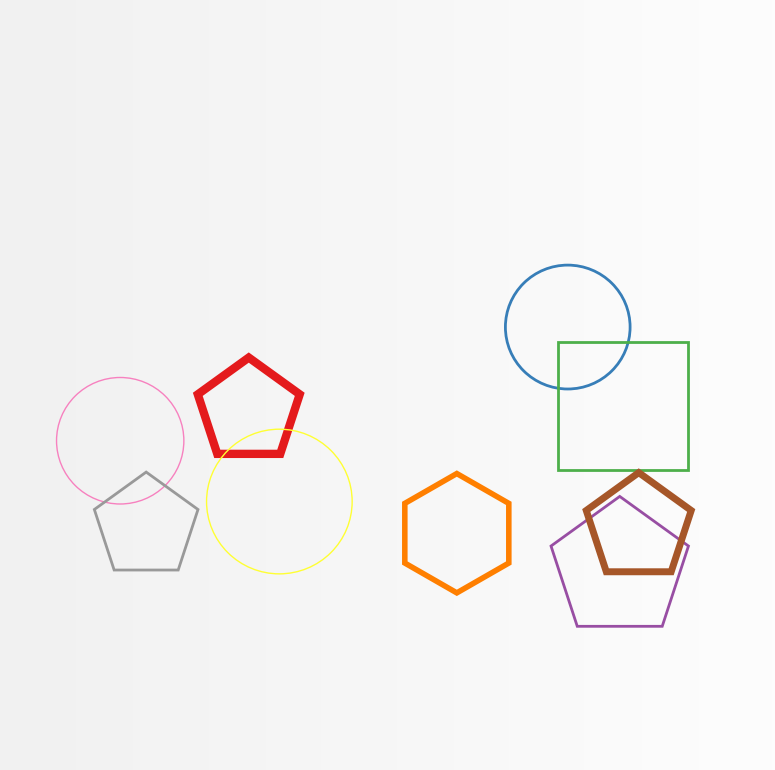[{"shape": "pentagon", "thickness": 3, "radius": 0.35, "center": [0.321, 0.466]}, {"shape": "circle", "thickness": 1, "radius": 0.4, "center": [0.733, 0.575]}, {"shape": "square", "thickness": 1, "radius": 0.42, "center": [0.804, 0.473]}, {"shape": "pentagon", "thickness": 1, "radius": 0.47, "center": [0.8, 0.262]}, {"shape": "hexagon", "thickness": 2, "radius": 0.39, "center": [0.589, 0.308]}, {"shape": "circle", "thickness": 0.5, "radius": 0.47, "center": [0.36, 0.349]}, {"shape": "pentagon", "thickness": 2.5, "radius": 0.36, "center": [0.824, 0.315]}, {"shape": "circle", "thickness": 0.5, "radius": 0.41, "center": [0.155, 0.428]}, {"shape": "pentagon", "thickness": 1, "radius": 0.35, "center": [0.189, 0.317]}]